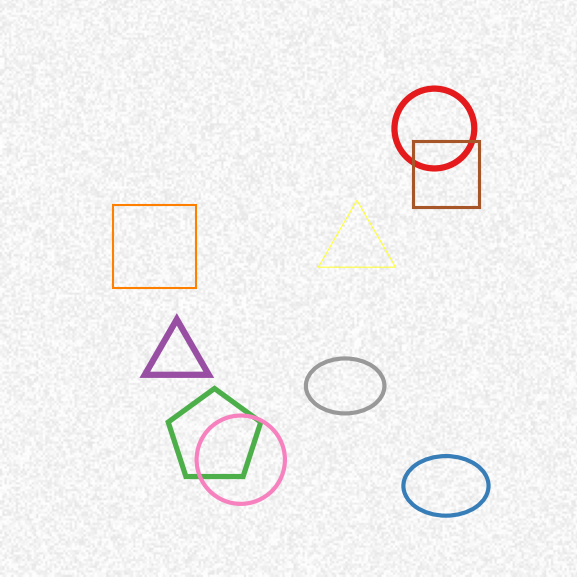[{"shape": "circle", "thickness": 3, "radius": 0.35, "center": [0.752, 0.777]}, {"shape": "oval", "thickness": 2, "radius": 0.37, "center": [0.772, 0.158]}, {"shape": "pentagon", "thickness": 2.5, "radius": 0.42, "center": [0.371, 0.242]}, {"shape": "triangle", "thickness": 3, "radius": 0.32, "center": [0.306, 0.382]}, {"shape": "square", "thickness": 1, "radius": 0.36, "center": [0.267, 0.572]}, {"shape": "triangle", "thickness": 0.5, "radius": 0.39, "center": [0.618, 0.575]}, {"shape": "square", "thickness": 1.5, "radius": 0.29, "center": [0.773, 0.697]}, {"shape": "circle", "thickness": 2, "radius": 0.38, "center": [0.417, 0.203]}, {"shape": "oval", "thickness": 2, "radius": 0.34, "center": [0.598, 0.331]}]